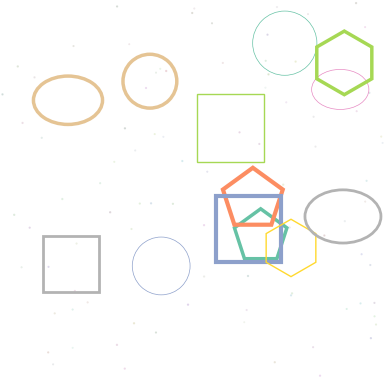[{"shape": "pentagon", "thickness": 2.5, "radius": 0.36, "center": [0.677, 0.386]}, {"shape": "circle", "thickness": 0.5, "radius": 0.42, "center": [0.74, 0.888]}, {"shape": "pentagon", "thickness": 3, "radius": 0.41, "center": [0.657, 0.482]}, {"shape": "circle", "thickness": 0.5, "radius": 0.38, "center": [0.419, 0.309]}, {"shape": "square", "thickness": 3, "radius": 0.43, "center": [0.645, 0.405]}, {"shape": "oval", "thickness": 0.5, "radius": 0.37, "center": [0.884, 0.768]}, {"shape": "hexagon", "thickness": 2.5, "radius": 0.41, "center": [0.894, 0.837]}, {"shape": "square", "thickness": 1, "radius": 0.44, "center": [0.599, 0.668]}, {"shape": "hexagon", "thickness": 1, "radius": 0.37, "center": [0.756, 0.356]}, {"shape": "circle", "thickness": 2.5, "radius": 0.35, "center": [0.389, 0.789]}, {"shape": "oval", "thickness": 2.5, "radius": 0.45, "center": [0.177, 0.74]}, {"shape": "oval", "thickness": 2, "radius": 0.49, "center": [0.891, 0.438]}, {"shape": "square", "thickness": 2, "radius": 0.37, "center": [0.184, 0.314]}]